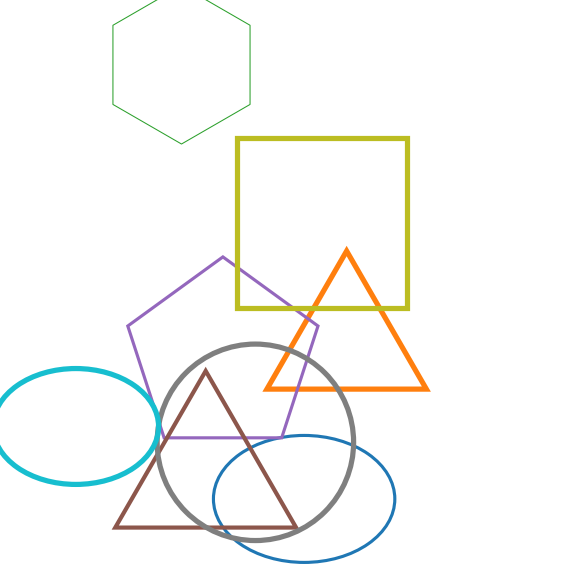[{"shape": "oval", "thickness": 1.5, "radius": 0.79, "center": [0.527, 0.135]}, {"shape": "triangle", "thickness": 2.5, "radius": 0.8, "center": [0.6, 0.405]}, {"shape": "hexagon", "thickness": 0.5, "radius": 0.69, "center": [0.314, 0.887]}, {"shape": "pentagon", "thickness": 1.5, "radius": 0.87, "center": [0.386, 0.381]}, {"shape": "triangle", "thickness": 2, "radius": 0.9, "center": [0.356, 0.176]}, {"shape": "circle", "thickness": 2.5, "radius": 0.85, "center": [0.442, 0.233]}, {"shape": "square", "thickness": 2.5, "radius": 0.73, "center": [0.558, 0.613]}, {"shape": "oval", "thickness": 2.5, "radius": 0.72, "center": [0.131, 0.261]}]